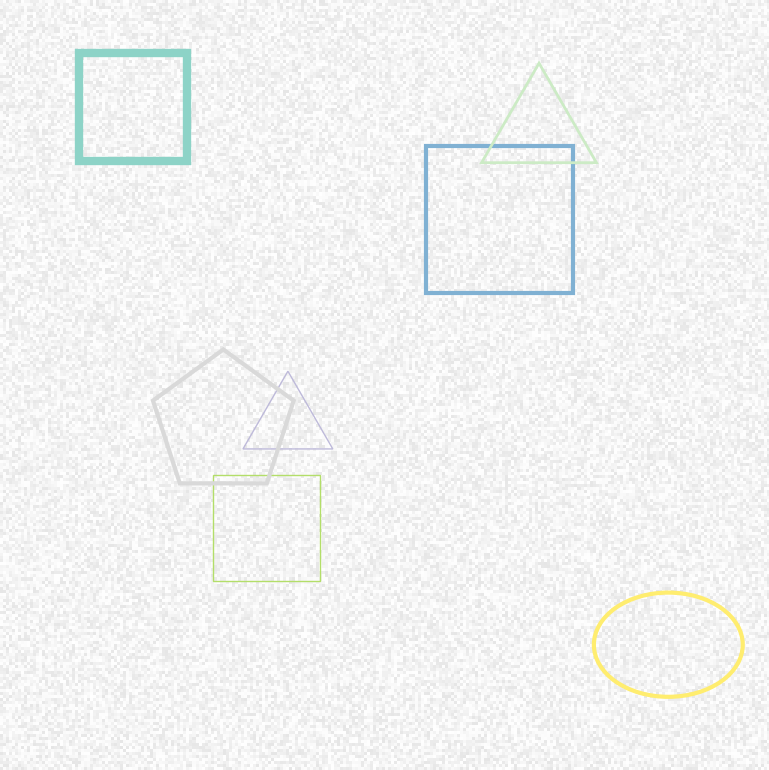[{"shape": "square", "thickness": 3, "radius": 0.35, "center": [0.173, 0.861]}, {"shape": "triangle", "thickness": 0.5, "radius": 0.34, "center": [0.374, 0.451]}, {"shape": "square", "thickness": 1.5, "radius": 0.48, "center": [0.649, 0.715]}, {"shape": "square", "thickness": 0.5, "radius": 0.35, "center": [0.346, 0.314]}, {"shape": "pentagon", "thickness": 1.5, "radius": 0.48, "center": [0.29, 0.45]}, {"shape": "triangle", "thickness": 1, "radius": 0.43, "center": [0.7, 0.832]}, {"shape": "oval", "thickness": 1.5, "radius": 0.48, "center": [0.868, 0.163]}]